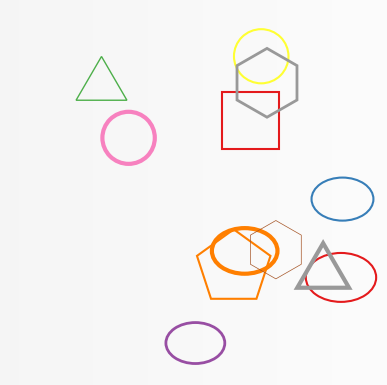[{"shape": "oval", "thickness": 1.5, "radius": 0.45, "center": [0.88, 0.279]}, {"shape": "square", "thickness": 1.5, "radius": 0.37, "center": [0.646, 0.687]}, {"shape": "oval", "thickness": 1.5, "radius": 0.4, "center": [0.884, 0.483]}, {"shape": "triangle", "thickness": 1, "radius": 0.38, "center": [0.262, 0.778]}, {"shape": "oval", "thickness": 2, "radius": 0.38, "center": [0.504, 0.109]}, {"shape": "oval", "thickness": 3, "radius": 0.42, "center": [0.631, 0.348]}, {"shape": "pentagon", "thickness": 1.5, "radius": 0.5, "center": [0.603, 0.305]}, {"shape": "circle", "thickness": 1.5, "radius": 0.35, "center": [0.674, 0.854]}, {"shape": "hexagon", "thickness": 0.5, "radius": 0.38, "center": [0.712, 0.351]}, {"shape": "circle", "thickness": 3, "radius": 0.34, "center": [0.332, 0.642]}, {"shape": "triangle", "thickness": 3, "radius": 0.39, "center": [0.834, 0.291]}, {"shape": "hexagon", "thickness": 2, "radius": 0.45, "center": [0.689, 0.785]}]